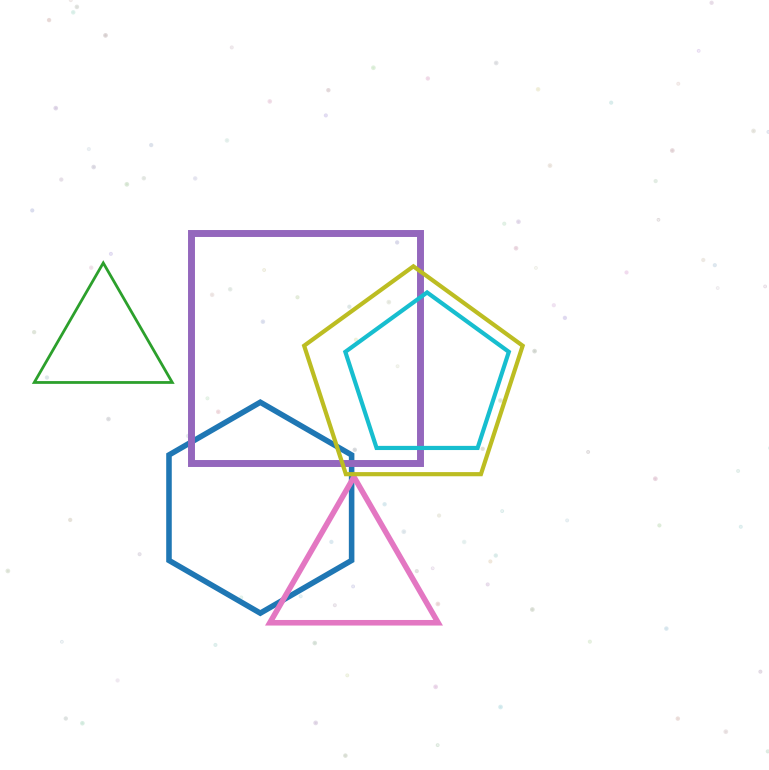[{"shape": "hexagon", "thickness": 2, "radius": 0.68, "center": [0.338, 0.341]}, {"shape": "triangle", "thickness": 1, "radius": 0.52, "center": [0.134, 0.555]}, {"shape": "square", "thickness": 2.5, "radius": 0.75, "center": [0.397, 0.548]}, {"shape": "triangle", "thickness": 2, "radius": 0.63, "center": [0.46, 0.254]}, {"shape": "pentagon", "thickness": 1.5, "radius": 0.75, "center": [0.537, 0.505]}, {"shape": "pentagon", "thickness": 1.5, "radius": 0.56, "center": [0.555, 0.509]}]